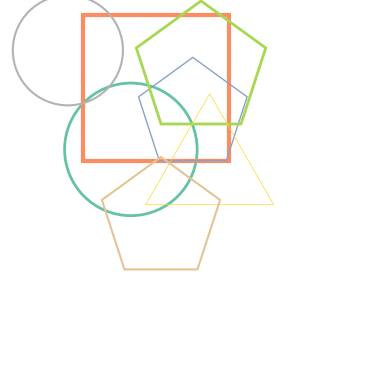[{"shape": "circle", "thickness": 2, "radius": 0.86, "center": [0.34, 0.612]}, {"shape": "square", "thickness": 3, "radius": 0.95, "center": [0.406, 0.772]}, {"shape": "pentagon", "thickness": 1, "radius": 0.74, "center": [0.501, 0.703]}, {"shape": "pentagon", "thickness": 2, "radius": 0.88, "center": [0.522, 0.821]}, {"shape": "triangle", "thickness": 0.5, "radius": 0.96, "center": [0.545, 0.564]}, {"shape": "pentagon", "thickness": 1.5, "radius": 0.81, "center": [0.418, 0.431]}, {"shape": "circle", "thickness": 1.5, "radius": 0.72, "center": [0.176, 0.869]}]